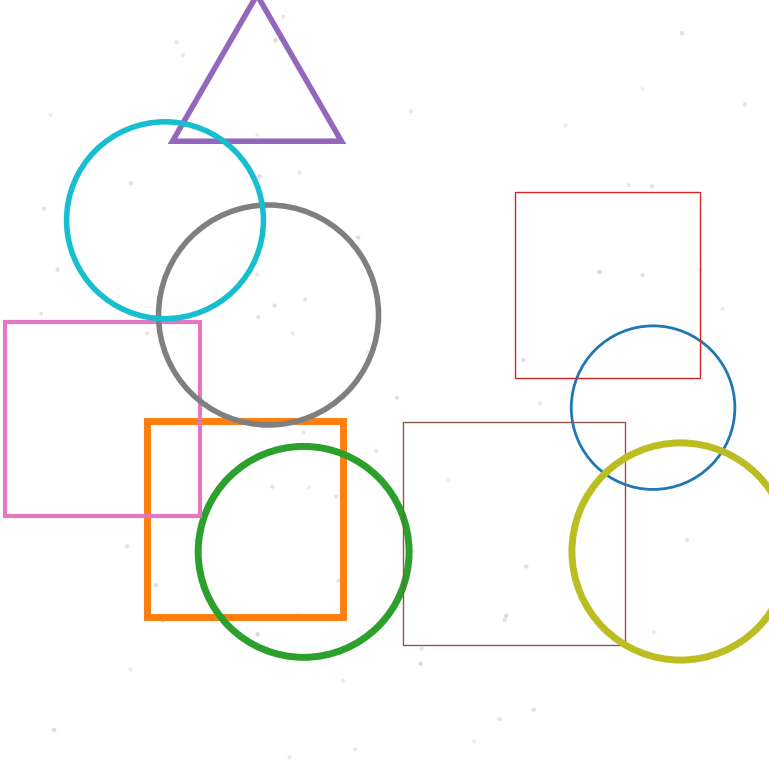[{"shape": "circle", "thickness": 1, "radius": 0.53, "center": [0.848, 0.471]}, {"shape": "square", "thickness": 2.5, "radius": 0.63, "center": [0.318, 0.326]}, {"shape": "circle", "thickness": 2.5, "radius": 0.68, "center": [0.394, 0.283]}, {"shape": "square", "thickness": 0.5, "radius": 0.6, "center": [0.789, 0.63]}, {"shape": "triangle", "thickness": 2, "radius": 0.63, "center": [0.334, 0.88]}, {"shape": "square", "thickness": 0.5, "radius": 0.72, "center": [0.667, 0.307]}, {"shape": "square", "thickness": 1.5, "radius": 0.63, "center": [0.133, 0.456]}, {"shape": "circle", "thickness": 2, "radius": 0.71, "center": [0.349, 0.591]}, {"shape": "circle", "thickness": 2.5, "radius": 0.71, "center": [0.884, 0.284]}, {"shape": "circle", "thickness": 2, "radius": 0.64, "center": [0.214, 0.714]}]